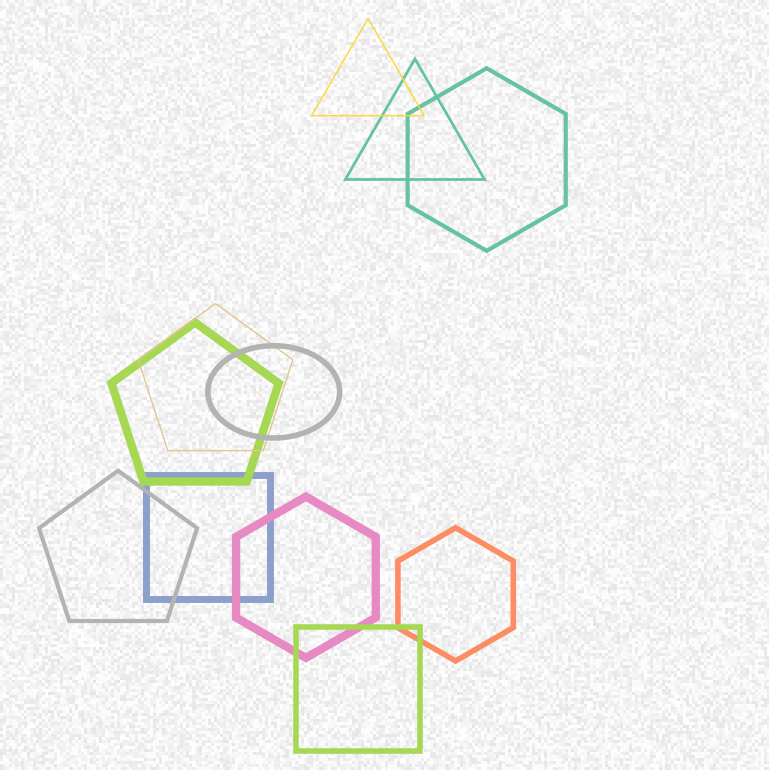[{"shape": "hexagon", "thickness": 1.5, "radius": 0.59, "center": [0.632, 0.793]}, {"shape": "triangle", "thickness": 1, "radius": 0.52, "center": [0.539, 0.819]}, {"shape": "hexagon", "thickness": 2, "radius": 0.43, "center": [0.592, 0.228]}, {"shape": "square", "thickness": 2.5, "radius": 0.4, "center": [0.27, 0.303]}, {"shape": "hexagon", "thickness": 3, "radius": 0.52, "center": [0.397, 0.25]}, {"shape": "pentagon", "thickness": 3, "radius": 0.57, "center": [0.253, 0.467]}, {"shape": "square", "thickness": 2, "radius": 0.4, "center": [0.465, 0.105]}, {"shape": "triangle", "thickness": 0.5, "radius": 0.42, "center": [0.478, 0.892]}, {"shape": "pentagon", "thickness": 0.5, "radius": 0.53, "center": [0.28, 0.5]}, {"shape": "oval", "thickness": 2, "radius": 0.43, "center": [0.356, 0.491]}, {"shape": "pentagon", "thickness": 1.5, "radius": 0.54, "center": [0.153, 0.281]}]